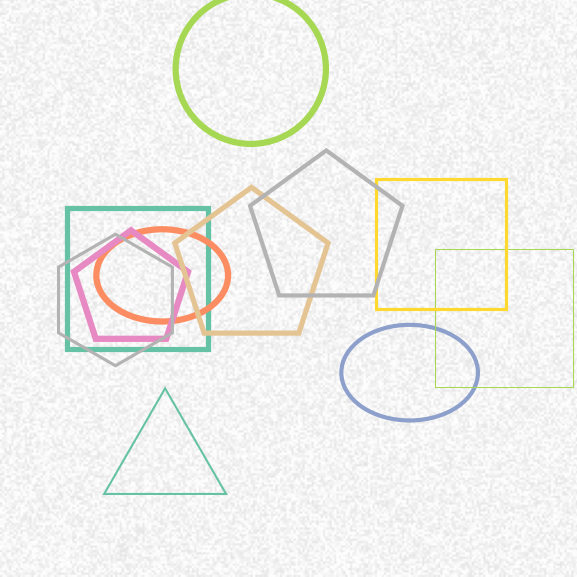[{"shape": "triangle", "thickness": 1, "radius": 0.61, "center": [0.286, 0.205]}, {"shape": "square", "thickness": 2.5, "radius": 0.61, "center": [0.238, 0.516]}, {"shape": "oval", "thickness": 3, "radius": 0.57, "center": [0.281, 0.522]}, {"shape": "oval", "thickness": 2, "radius": 0.59, "center": [0.709, 0.354]}, {"shape": "pentagon", "thickness": 3, "radius": 0.52, "center": [0.227, 0.496]}, {"shape": "circle", "thickness": 3, "radius": 0.65, "center": [0.434, 0.88]}, {"shape": "square", "thickness": 0.5, "radius": 0.6, "center": [0.872, 0.449]}, {"shape": "square", "thickness": 1.5, "radius": 0.56, "center": [0.763, 0.577]}, {"shape": "pentagon", "thickness": 2.5, "radius": 0.7, "center": [0.435, 0.535]}, {"shape": "pentagon", "thickness": 2, "radius": 0.69, "center": [0.565, 0.6]}, {"shape": "hexagon", "thickness": 1.5, "radius": 0.57, "center": [0.2, 0.48]}]